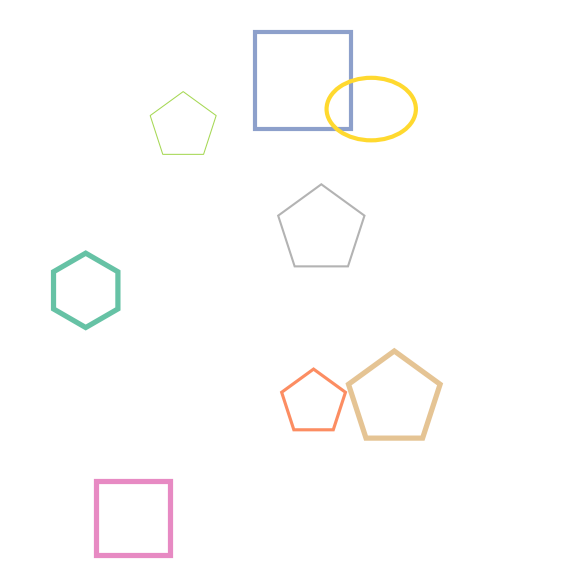[{"shape": "hexagon", "thickness": 2.5, "radius": 0.32, "center": [0.148, 0.496]}, {"shape": "pentagon", "thickness": 1.5, "radius": 0.29, "center": [0.543, 0.302]}, {"shape": "square", "thickness": 2, "radius": 0.42, "center": [0.525, 0.86]}, {"shape": "square", "thickness": 2.5, "radius": 0.32, "center": [0.23, 0.102]}, {"shape": "pentagon", "thickness": 0.5, "radius": 0.3, "center": [0.317, 0.78]}, {"shape": "oval", "thickness": 2, "radius": 0.39, "center": [0.643, 0.81]}, {"shape": "pentagon", "thickness": 2.5, "radius": 0.42, "center": [0.683, 0.308]}, {"shape": "pentagon", "thickness": 1, "radius": 0.39, "center": [0.556, 0.601]}]